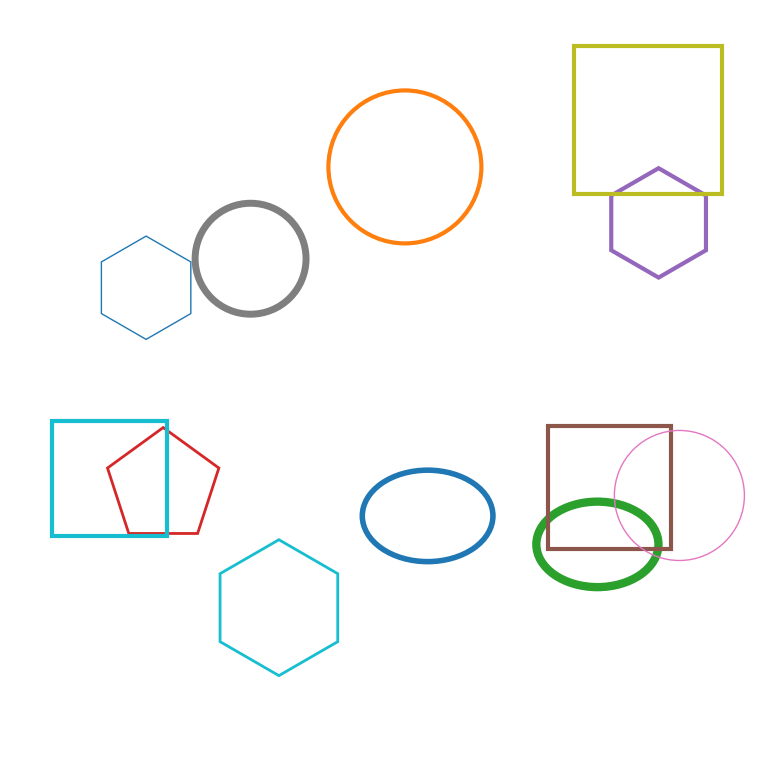[{"shape": "oval", "thickness": 2, "radius": 0.42, "center": [0.555, 0.33]}, {"shape": "hexagon", "thickness": 0.5, "radius": 0.34, "center": [0.19, 0.626]}, {"shape": "circle", "thickness": 1.5, "radius": 0.5, "center": [0.526, 0.783]}, {"shape": "oval", "thickness": 3, "radius": 0.4, "center": [0.776, 0.293]}, {"shape": "pentagon", "thickness": 1, "radius": 0.38, "center": [0.212, 0.369]}, {"shape": "hexagon", "thickness": 1.5, "radius": 0.36, "center": [0.855, 0.711]}, {"shape": "square", "thickness": 1.5, "radius": 0.4, "center": [0.792, 0.366]}, {"shape": "circle", "thickness": 0.5, "radius": 0.42, "center": [0.882, 0.357]}, {"shape": "circle", "thickness": 2.5, "radius": 0.36, "center": [0.325, 0.664]}, {"shape": "square", "thickness": 1.5, "radius": 0.48, "center": [0.841, 0.844]}, {"shape": "square", "thickness": 1.5, "radius": 0.37, "center": [0.142, 0.378]}, {"shape": "hexagon", "thickness": 1, "radius": 0.44, "center": [0.362, 0.211]}]